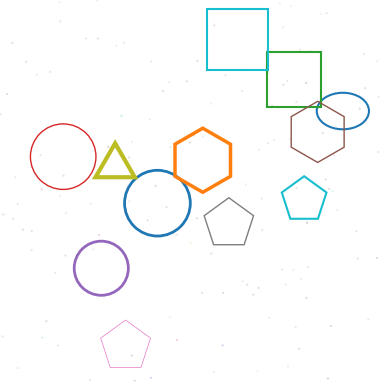[{"shape": "circle", "thickness": 2, "radius": 0.43, "center": [0.409, 0.472]}, {"shape": "oval", "thickness": 1.5, "radius": 0.34, "center": [0.891, 0.712]}, {"shape": "hexagon", "thickness": 2.5, "radius": 0.42, "center": [0.527, 0.584]}, {"shape": "square", "thickness": 1.5, "radius": 0.36, "center": [0.763, 0.794]}, {"shape": "circle", "thickness": 1, "radius": 0.43, "center": [0.164, 0.593]}, {"shape": "circle", "thickness": 2, "radius": 0.35, "center": [0.263, 0.303]}, {"shape": "hexagon", "thickness": 1, "radius": 0.4, "center": [0.825, 0.657]}, {"shape": "pentagon", "thickness": 0.5, "radius": 0.34, "center": [0.326, 0.101]}, {"shape": "pentagon", "thickness": 1, "radius": 0.34, "center": [0.594, 0.419]}, {"shape": "triangle", "thickness": 3, "radius": 0.29, "center": [0.299, 0.569]}, {"shape": "square", "thickness": 1.5, "radius": 0.39, "center": [0.617, 0.897]}, {"shape": "pentagon", "thickness": 1.5, "radius": 0.31, "center": [0.79, 0.481]}]